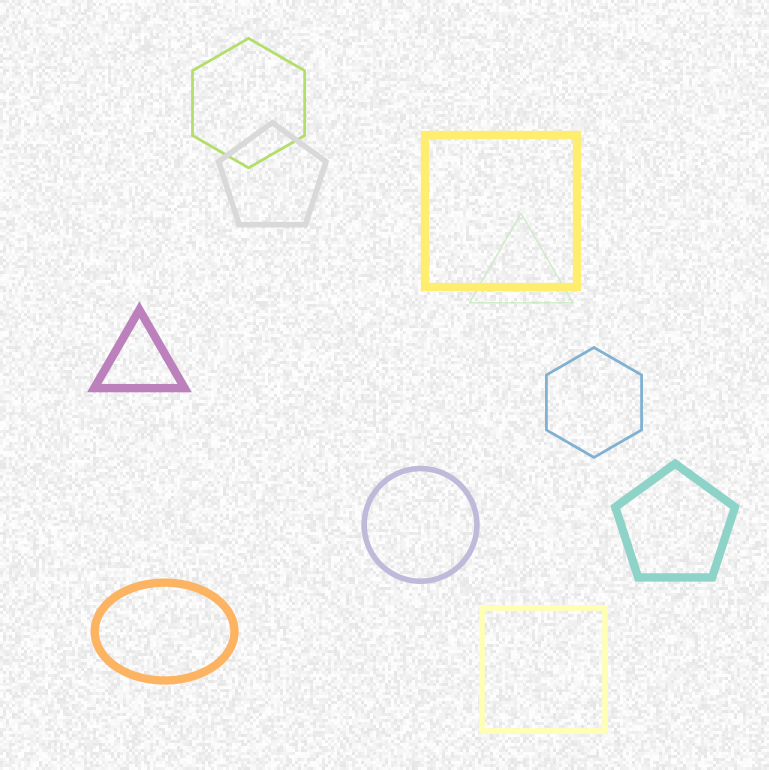[{"shape": "pentagon", "thickness": 3, "radius": 0.41, "center": [0.877, 0.316]}, {"shape": "square", "thickness": 2, "radius": 0.4, "center": [0.705, 0.131]}, {"shape": "circle", "thickness": 2, "radius": 0.37, "center": [0.546, 0.318]}, {"shape": "hexagon", "thickness": 1, "radius": 0.36, "center": [0.771, 0.477]}, {"shape": "oval", "thickness": 3, "radius": 0.45, "center": [0.214, 0.18]}, {"shape": "hexagon", "thickness": 1, "radius": 0.42, "center": [0.323, 0.866]}, {"shape": "pentagon", "thickness": 2, "radius": 0.37, "center": [0.354, 0.767]}, {"shape": "triangle", "thickness": 3, "radius": 0.34, "center": [0.181, 0.53]}, {"shape": "triangle", "thickness": 0.5, "radius": 0.39, "center": [0.677, 0.645]}, {"shape": "square", "thickness": 3, "radius": 0.49, "center": [0.651, 0.726]}]